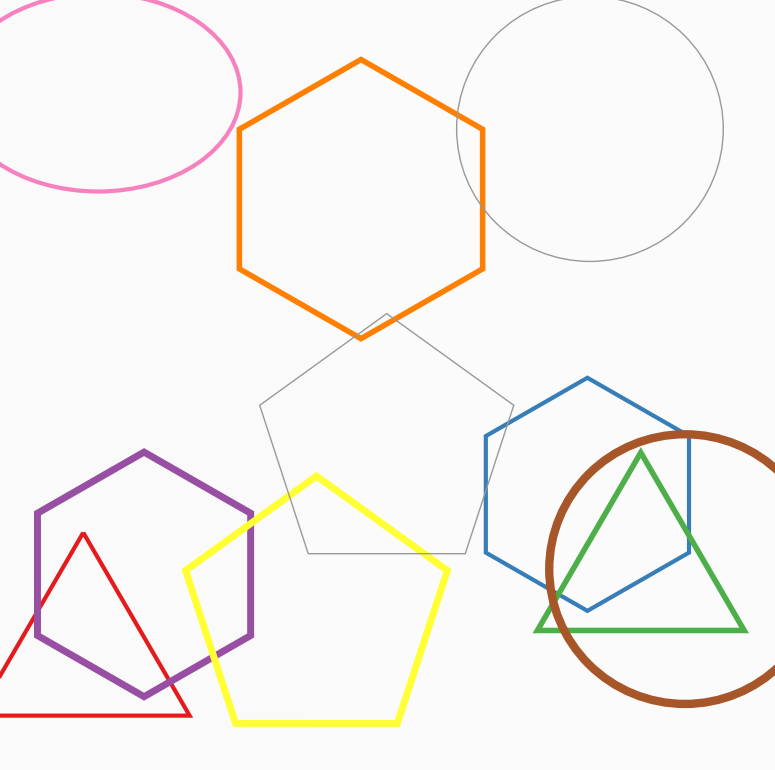[{"shape": "triangle", "thickness": 1.5, "radius": 0.79, "center": [0.107, 0.15]}, {"shape": "hexagon", "thickness": 1.5, "radius": 0.76, "center": [0.758, 0.358]}, {"shape": "triangle", "thickness": 2, "radius": 0.77, "center": [0.827, 0.258]}, {"shape": "hexagon", "thickness": 2.5, "radius": 0.79, "center": [0.186, 0.254]}, {"shape": "hexagon", "thickness": 2, "radius": 0.91, "center": [0.466, 0.741]}, {"shape": "pentagon", "thickness": 2.5, "radius": 0.89, "center": [0.408, 0.204]}, {"shape": "circle", "thickness": 3, "radius": 0.88, "center": [0.884, 0.261]}, {"shape": "oval", "thickness": 1.5, "radius": 0.92, "center": [0.127, 0.88]}, {"shape": "pentagon", "thickness": 0.5, "radius": 0.86, "center": [0.499, 0.42]}, {"shape": "circle", "thickness": 0.5, "radius": 0.86, "center": [0.761, 0.832]}]